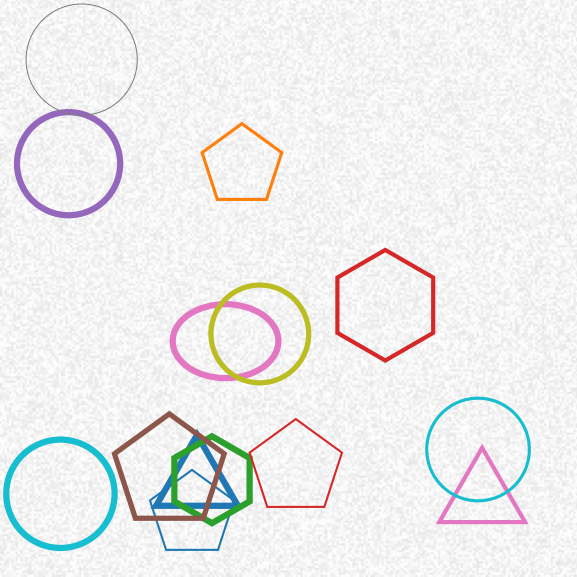[{"shape": "pentagon", "thickness": 1, "radius": 0.38, "center": [0.333, 0.109]}, {"shape": "triangle", "thickness": 3, "radius": 0.41, "center": [0.341, 0.164]}, {"shape": "pentagon", "thickness": 1.5, "radius": 0.36, "center": [0.419, 0.712]}, {"shape": "hexagon", "thickness": 3, "radius": 0.38, "center": [0.367, 0.168]}, {"shape": "hexagon", "thickness": 2, "radius": 0.48, "center": [0.667, 0.471]}, {"shape": "pentagon", "thickness": 1, "radius": 0.42, "center": [0.512, 0.189]}, {"shape": "circle", "thickness": 3, "radius": 0.45, "center": [0.119, 0.716]}, {"shape": "pentagon", "thickness": 2.5, "radius": 0.5, "center": [0.293, 0.183]}, {"shape": "oval", "thickness": 3, "radius": 0.46, "center": [0.391, 0.408]}, {"shape": "triangle", "thickness": 2, "radius": 0.43, "center": [0.835, 0.138]}, {"shape": "circle", "thickness": 0.5, "radius": 0.48, "center": [0.141, 0.896]}, {"shape": "circle", "thickness": 2.5, "radius": 0.42, "center": [0.45, 0.421]}, {"shape": "circle", "thickness": 3, "radius": 0.47, "center": [0.105, 0.144]}, {"shape": "circle", "thickness": 1.5, "radius": 0.44, "center": [0.828, 0.221]}]